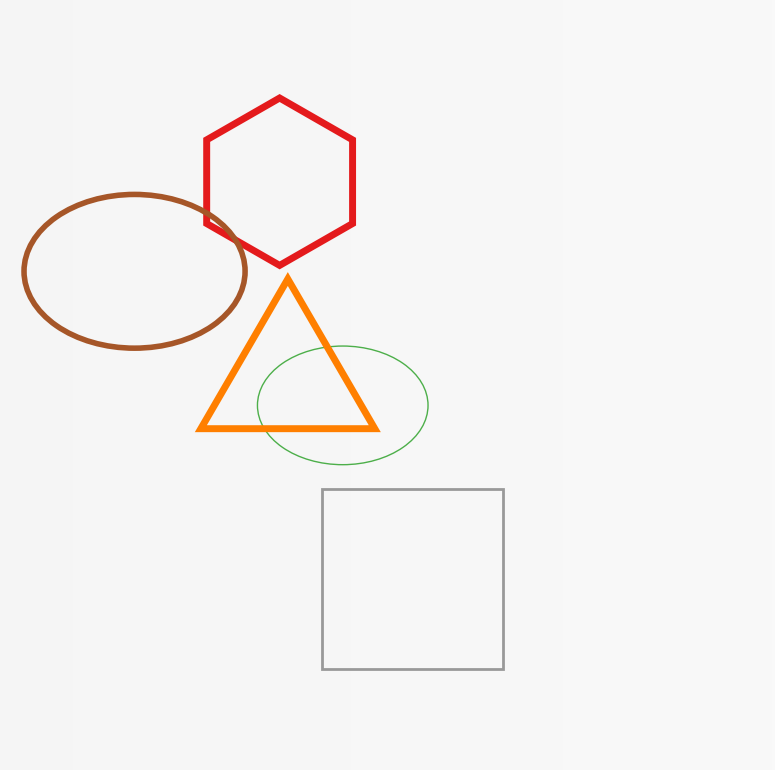[{"shape": "hexagon", "thickness": 2.5, "radius": 0.54, "center": [0.361, 0.764]}, {"shape": "oval", "thickness": 0.5, "radius": 0.55, "center": [0.442, 0.474]}, {"shape": "triangle", "thickness": 2.5, "radius": 0.65, "center": [0.371, 0.508]}, {"shape": "oval", "thickness": 2, "radius": 0.71, "center": [0.174, 0.648]}, {"shape": "square", "thickness": 1, "radius": 0.58, "center": [0.533, 0.248]}]